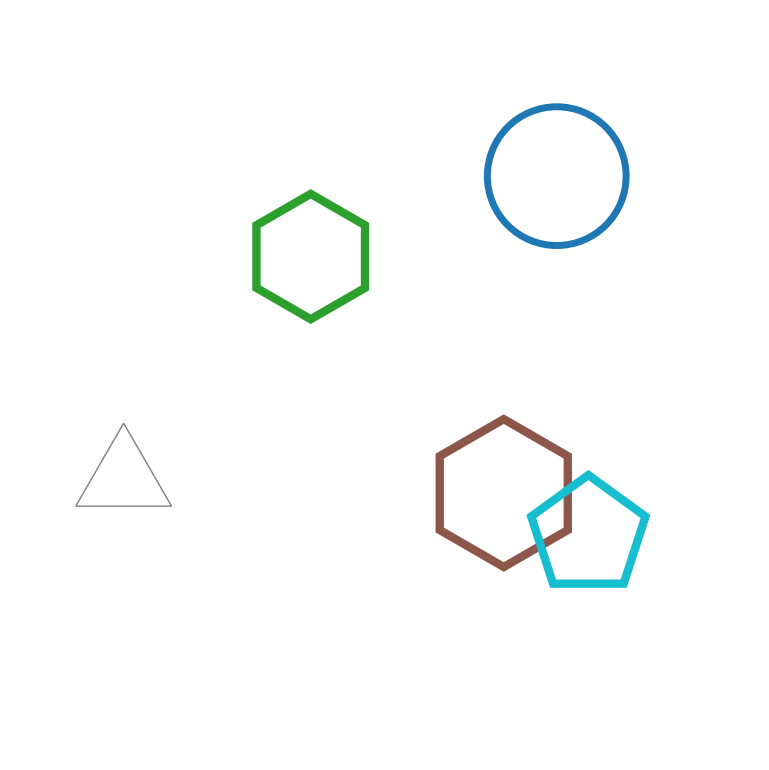[{"shape": "circle", "thickness": 2.5, "radius": 0.45, "center": [0.723, 0.771]}, {"shape": "hexagon", "thickness": 3, "radius": 0.41, "center": [0.404, 0.667]}, {"shape": "hexagon", "thickness": 3, "radius": 0.48, "center": [0.654, 0.36]}, {"shape": "triangle", "thickness": 0.5, "radius": 0.36, "center": [0.161, 0.379]}, {"shape": "pentagon", "thickness": 3, "radius": 0.39, "center": [0.764, 0.305]}]